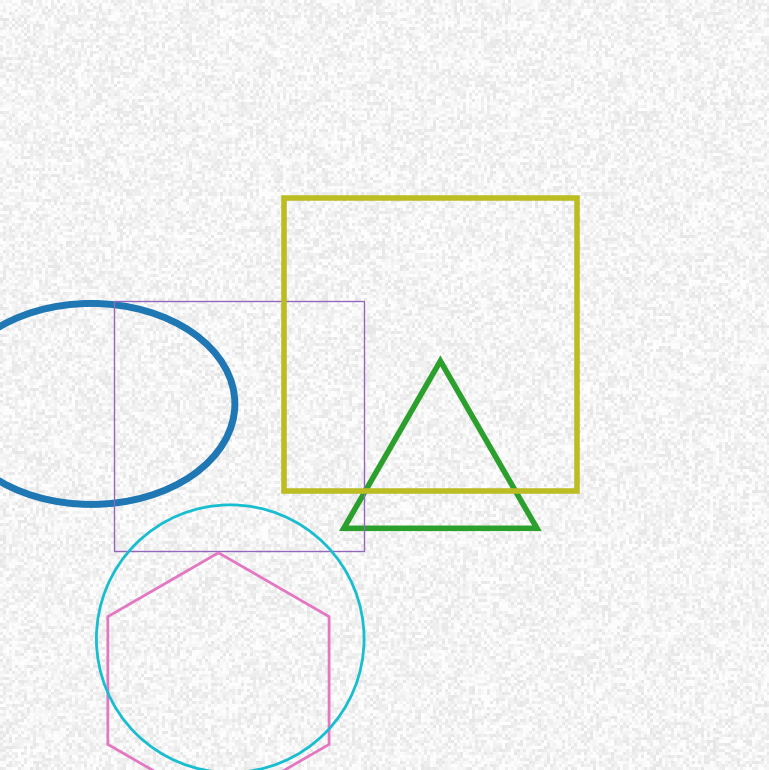[{"shape": "oval", "thickness": 2.5, "radius": 0.93, "center": [0.119, 0.475]}, {"shape": "triangle", "thickness": 2, "radius": 0.72, "center": [0.572, 0.386]}, {"shape": "square", "thickness": 0.5, "radius": 0.81, "center": [0.31, 0.447]}, {"shape": "hexagon", "thickness": 1, "radius": 0.83, "center": [0.284, 0.116]}, {"shape": "square", "thickness": 2, "radius": 0.95, "center": [0.559, 0.553]}, {"shape": "circle", "thickness": 1, "radius": 0.87, "center": [0.299, 0.171]}]